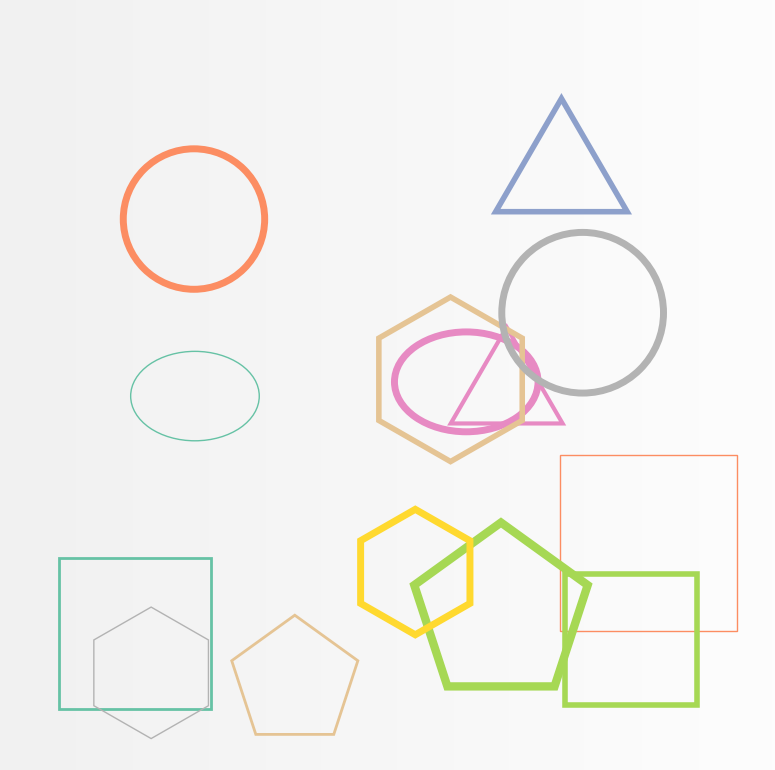[{"shape": "square", "thickness": 1, "radius": 0.49, "center": [0.174, 0.177]}, {"shape": "oval", "thickness": 0.5, "radius": 0.41, "center": [0.252, 0.486]}, {"shape": "square", "thickness": 0.5, "radius": 0.57, "center": [0.837, 0.295]}, {"shape": "circle", "thickness": 2.5, "radius": 0.46, "center": [0.25, 0.716]}, {"shape": "triangle", "thickness": 2, "radius": 0.49, "center": [0.724, 0.774]}, {"shape": "oval", "thickness": 2.5, "radius": 0.46, "center": [0.602, 0.504]}, {"shape": "triangle", "thickness": 1.5, "radius": 0.42, "center": [0.654, 0.492]}, {"shape": "pentagon", "thickness": 3, "radius": 0.59, "center": [0.646, 0.204]}, {"shape": "square", "thickness": 2, "radius": 0.42, "center": [0.815, 0.169]}, {"shape": "hexagon", "thickness": 2.5, "radius": 0.41, "center": [0.536, 0.257]}, {"shape": "hexagon", "thickness": 2, "radius": 0.53, "center": [0.581, 0.507]}, {"shape": "pentagon", "thickness": 1, "radius": 0.43, "center": [0.38, 0.115]}, {"shape": "circle", "thickness": 2.5, "radius": 0.52, "center": [0.752, 0.594]}, {"shape": "hexagon", "thickness": 0.5, "radius": 0.43, "center": [0.195, 0.126]}]